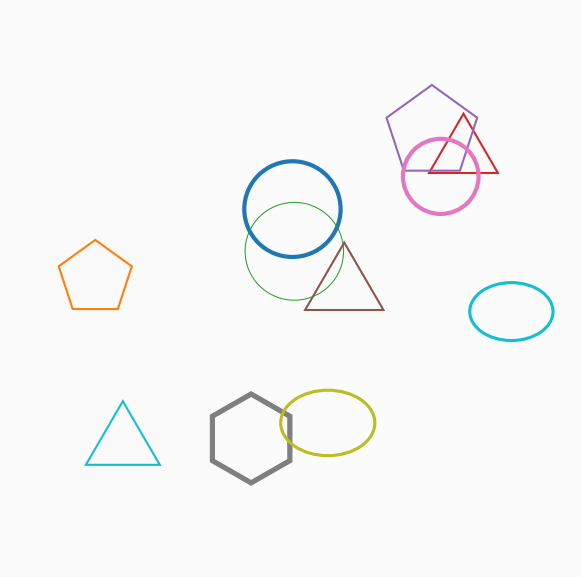[{"shape": "circle", "thickness": 2, "radius": 0.41, "center": [0.503, 0.637]}, {"shape": "pentagon", "thickness": 1, "radius": 0.33, "center": [0.164, 0.518]}, {"shape": "circle", "thickness": 0.5, "radius": 0.42, "center": [0.506, 0.564]}, {"shape": "triangle", "thickness": 1, "radius": 0.34, "center": [0.797, 0.734]}, {"shape": "pentagon", "thickness": 1, "radius": 0.41, "center": [0.743, 0.77]}, {"shape": "triangle", "thickness": 1, "radius": 0.39, "center": [0.592, 0.501]}, {"shape": "circle", "thickness": 2, "radius": 0.33, "center": [0.758, 0.694]}, {"shape": "hexagon", "thickness": 2.5, "radius": 0.38, "center": [0.432, 0.24]}, {"shape": "oval", "thickness": 1.5, "radius": 0.4, "center": [0.564, 0.267]}, {"shape": "triangle", "thickness": 1, "radius": 0.37, "center": [0.211, 0.231]}, {"shape": "oval", "thickness": 1.5, "radius": 0.36, "center": [0.88, 0.46]}]